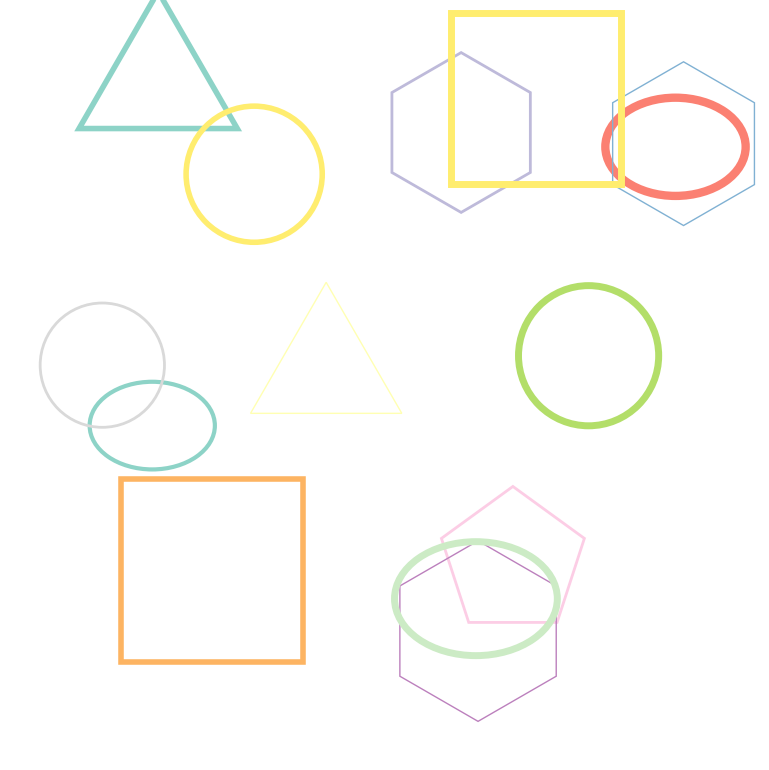[{"shape": "oval", "thickness": 1.5, "radius": 0.41, "center": [0.198, 0.447]}, {"shape": "triangle", "thickness": 2, "radius": 0.59, "center": [0.205, 0.892]}, {"shape": "triangle", "thickness": 0.5, "radius": 0.57, "center": [0.424, 0.52]}, {"shape": "hexagon", "thickness": 1, "radius": 0.52, "center": [0.599, 0.828]}, {"shape": "oval", "thickness": 3, "radius": 0.46, "center": [0.877, 0.809]}, {"shape": "hexagon", "thickness": 0.5, "radius": 0.53, "center": [0.888, 0.813]}, {"shape": "square", "thickness": 2, "radius": 0.59, "center": [0.275, 0.259]}, {"shape": "circle", "thickness": 2.5, "radius": 0.46, "center": [0.764, 0.538]}, {"shape": "pentagon", "thickness": 1, "radius": 0.49, "center": [0.666, 0.271]}, {"shape": "circle", "thickness": 1, "radius": 0.4, "center": [0.133, 0.526]}, {"shape": "hexagon", "thickness": 0.5, "radius": 0.59, "center": [0.621, 0.18]}, {"shape": "oval", "thickness": 2.5, "radius": 0.53, "center": [0.618, 0.223]}, {"shape": "circle", "thickness": 2, "radius": 0.44, "center": [0.33, 0.774]}, {"shape": "square", "thickness": 2.5, "radius": 0.55, "center": [0.696, 0.872]}]